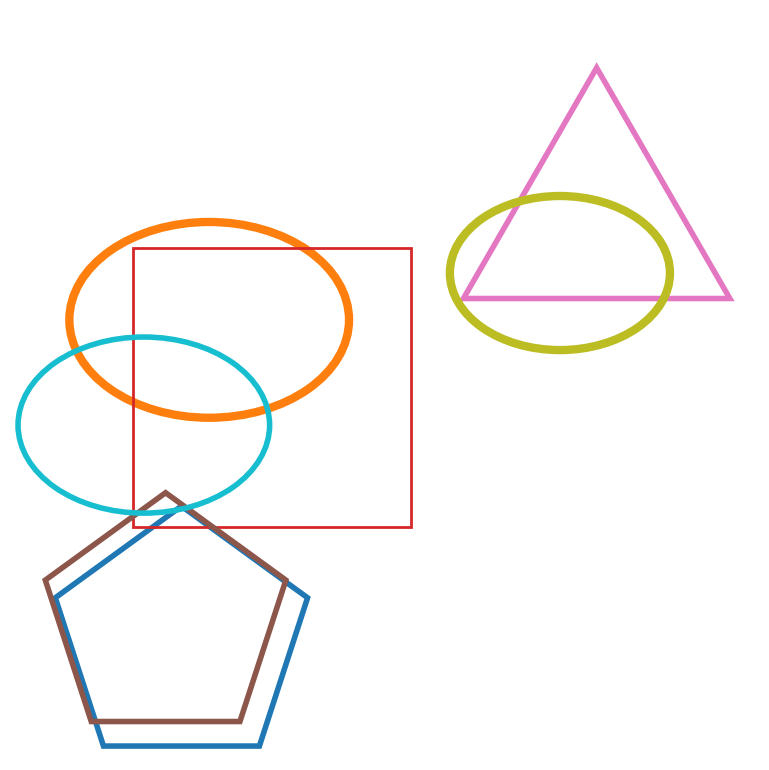[{"shape": "pentagon", "thickness": 2, "radius": 0.86, "center": [0.236, 0.17]}, {"shape": "oval", "thickness": 3, "radius": 0.91, "center": [0.272, 0.585]}, {"shape": "square", "thickness": 1, "radius": 0.9, "center": [0.353, 0.497]}, {"shape": "pentagon", "thickness": 2, "radius": 0.82, "center": [0.215, 0.196]}, {"shape": "triangle", "thickness": 2, "radius": 1.0, "center": [0.775, 0.712]}, {"shape": "oval", "thickness": 3, "radius": 0.71, "center": [0.727, 0.645]}, {"shape": "oval", "thickness": 2, "radius": 0.82, "center": [0.187, 0.448]}]